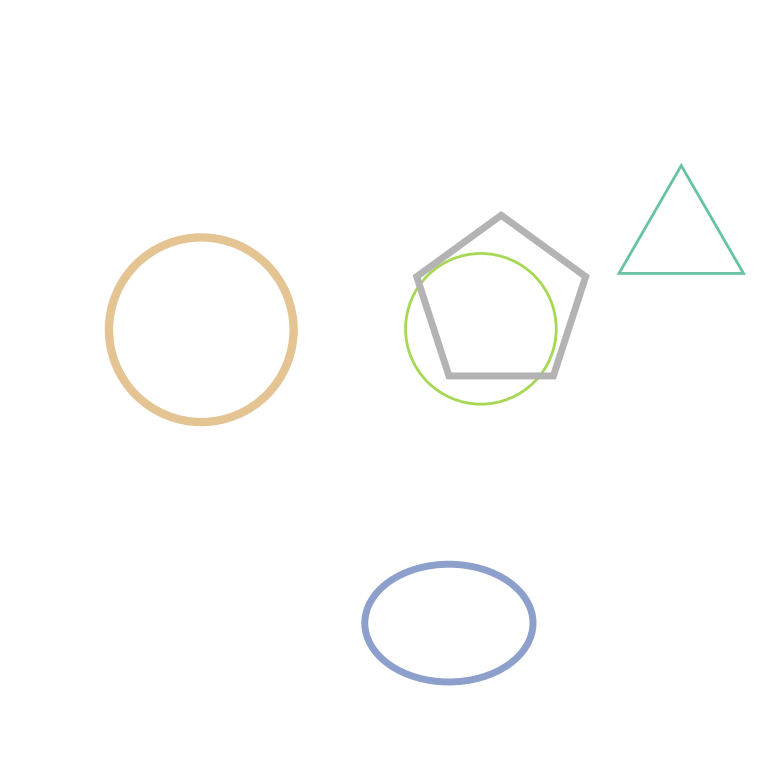[{"shape": "triangle", "thickness": 1, "radius": 0.47, "center": [0.885, 0.692]}, {"shape": "oval", "thickness": 2.5, "radius": 0.55, "center": [0.583, 0.191]}, {"shape": "circle", "thickness": 1, "radius": 0.49, "center": [0.625, 0.573]}, {"shape": "circle", "thickness": 3, "radius": 0.6, "center": [0.261, 0.572]}, {"shape": "pentagon", "thickness": 2.5, "radius": 0.58, "center": [0.651, 0.605]}]